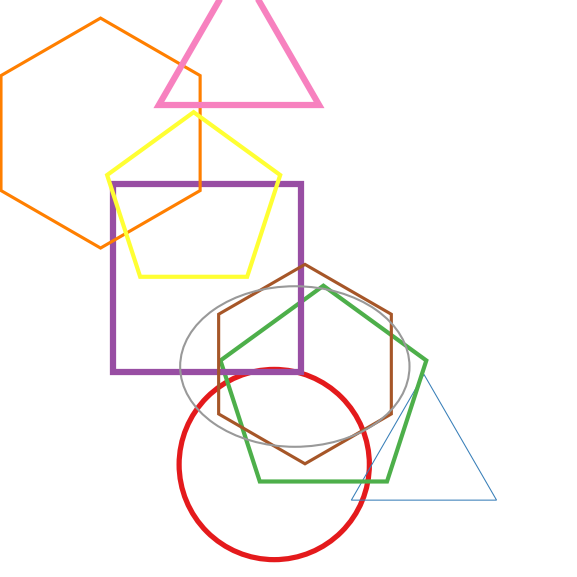[{"shape": "circle", "thickness": 2.5, "radius": 0.82, "center": [0.475, 0.195]}, {"shape": "triangle", "thickness": 0.5, "radius": 0.73, "center": [0.734, 0.206]}, {"shape": "pentagon", "thickness": 2, "radius": 0.94, "center": [0.56, 0.317]}, {"shape": "square", "thickness": 3, "radius": 0.81, "center": [0.358, 0.518]}, {"shape": "hexagon", "thickness": 1.5, "radius": 1.0, "center": [0.174, 0.769]}, {"shape": "pentagon", "thickness": 2, "radius": 0.79, "center": [0.335, 0.647]}, {"shape": "hexagon", "thickness": 1.5, "radius": 0.86, "center": [0.528, 0.369]}, {"shape": "triangle", "thickness": 3, "radius": 0.8, "center": [0.414, 0.897]}, {"shape": "oval", "thickness": 1, "radius": 0.99, "center": [0.511, 0.364]}]